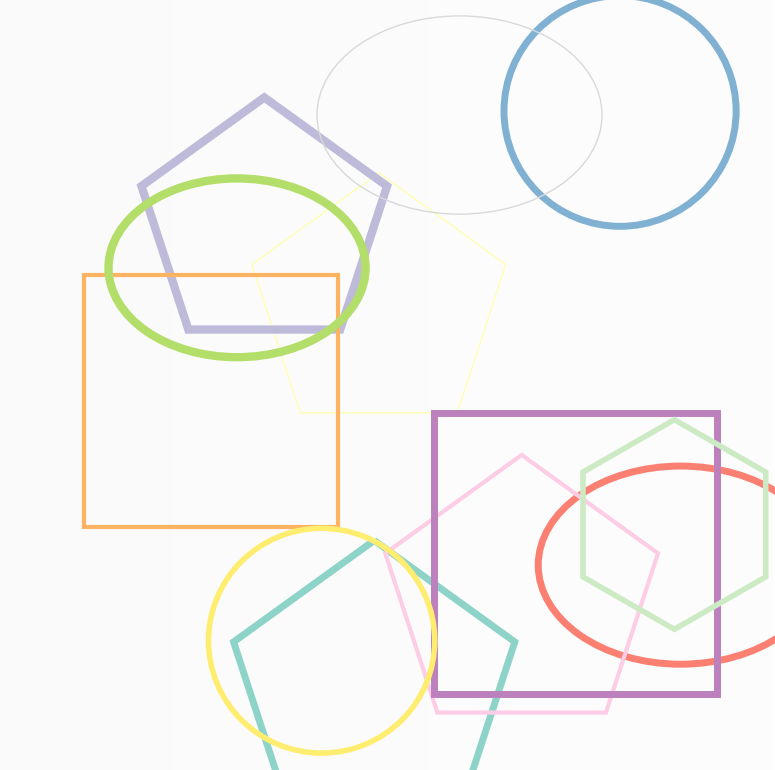[{"shape": "pentagon", "thickness": 2.5, "radius": 0.95, "center": [0.483, 0.107]}, {"shape": "pentagon", "thickness": 0.5, "radius": 0.86, "center": [0.489, 0.603]}, {"shape": "pentagon", "thickness": 3, "radius": 0.83, "center": [0.341, 0.707]}, {"shape": "oval", "thickness": 2.5, "radius": 0.92, "center": [0.878, 0.266]}, {"shape": "circle", "thickness": 2.5, "radius": 0.75, "center": [0.8, 0.856]}, {"shape": "square", "thickness": 1.5, "radius": 0.82, "center": [0.273, 0.479]}, {"shape": "oval", "thickness": 3, "radius": 0.83, "center": [0.306, 0.652]}, {"shape": "pentagon", "thickness": 1.5, "radius": 0.92, "center": [0.673, 0.224]}, {"shape": "oval", "thickness": 0.5, "radius": 0.92, "center": [0.593, 0.851]}, {"shape": "square", "thickness": 2.5, "radius": 0.91, "center": [0.742, 0.281]}, {"shape": "hexagon", "thickness": 2, "radius": 0.68, "center": [0.87, 0.319]}, {"shape": "circle", "thickness": 2, "radius": 0.73, "center": [0.415, 0.168]}]